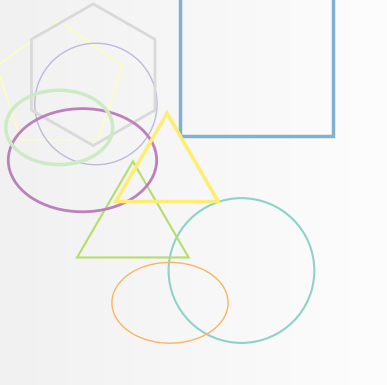[{"shape": "circle", "thickness": 1.5, "radius": 0.94, "center": [0.623, 0.297]}, {"shape": "pentagon", "thickness": 1, "radius": 0.85, "center": [0.154, 0.775]}, {"shape": "circle", "thickness": 1, "radius": 0.79, "center": [0.247, 0.73]}, {"shape": "square", "thickness": 2.5, "radius": 0.99, "center": [0.663, 0.845]}, {"shape": "oval", "thickness": 1, "radius": 0.75, "center": [0.439, 0.214]}, {"shape": "triangle", "thickness": 1.5, "radius": 0.83, "center": [0.343, 0.414]}, {"shape": "hexagon", "thickness": 2, "radius": 0.92, "center": [0.241, 0.806]}, {"shape": "oval", "thickness": 2, "radius": 0.96, "center": [0.213, 0.584]}, {"shape": "oval", "thickness": 2.5, "radius": 0.69, "center": [0.153, 0.669]}, {"shape": "triangle", "thickness": 2.5, "radius": 0.76, "center": [0.431, 0.553]}]